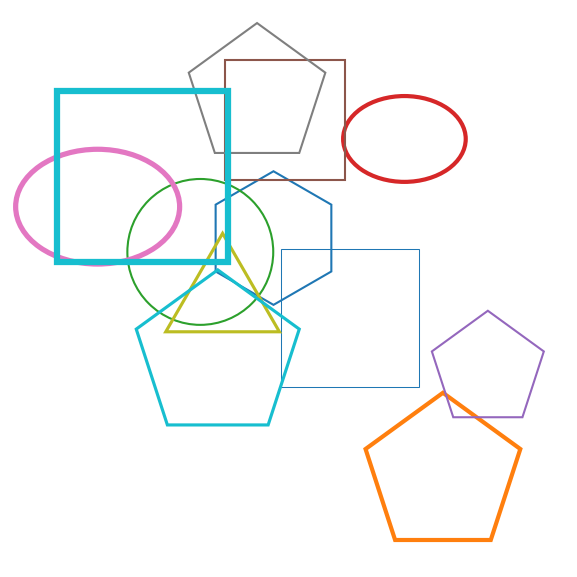[{"shape": "hexagon", "thickness": 1, "radius": 0.58, "center": [0.474, 0.587]}, {"shape": "square", "thickness": 0.5, "radius": 0.6, "center": [0.606, 0.449]}, {"shape": "pentagon", "thickness": 2, "radius": 0.7, "center": [0.767, 0.178]}, {"shape": "circle", "thickness": 1, "radius": 0.63, "center": [0.347, 0.563]}, {"shape": "oval", "thickness": 2, "radius": 0.53, "center": [0.7, 0.759]}, {"shape": "pentagon", "thickness": 1, "radius": 0.51, "center": [0.845, 0.359]}, {"shape": "square", "thickness": 1, "radius": 0.52, "center": [0.494, 0.791]}, {"shape": "oval", "thickness": 2.5, "radius": 0.71, "center": [0.169, 0.641]}, {"shape": "pentagon", "thickness": 1, "radius": 0.62, "center": [0.445, 0.835]}, {"shape": "triangle", "thickness": 1.5, "radius": 0.57, "center": [0.385, 0.481]}, {"shape": "pentagon", "thickness": 1.5, "radius": 0.74, "center": [0.377, 0.383]}, {"shape": "square", "thickness": 3, "radius": 0.74, "center": [0.247, 0.693]}]